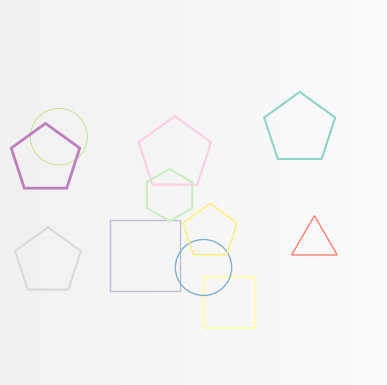[{"shape": "pentagon", "thickness": 1.5, "radius": 0.48, "center": [0.773, 0.665]}, {"shape": "square", "thickness": 1.5, "radius": 0.33, "center": [0.592, 0.215]}, {"shape": "square", "thickness": 1, "radius": 0.46, "center": [0.374, 0.337]}, {"shape": "triangle", "thickness": 1, "radius": 0.34, "center": [0.811, 0.372]}, {"shape": "circle", "thickness": 1, "radius": 0.36, "center": [0.525, 0.305]}, {"shape": "circle", "thickness": 0.5, "radius": 0.37, "center": [0.152, 0.645]}, {"shape": "pentagon", "thickness": 1.5, "radius": 0.49, "center": [0.451, 0.6]}, {"shape": "pentagon", "thickness": 1.5, "radius": 0.45, "center": [0.124, 0.32]}, {"shape": "pentagon", "thickness": 2, "radius": 0.47, "center": [0.117, 0.586]}, {"shape": "hexagon", "thickness": 1.5, "radius": 0.34, "center": [0.438, 0.493]}, {"shape": "pentagon", "thickness": 1, "radius": 0.37, "center": [0.542, 0.398]}]